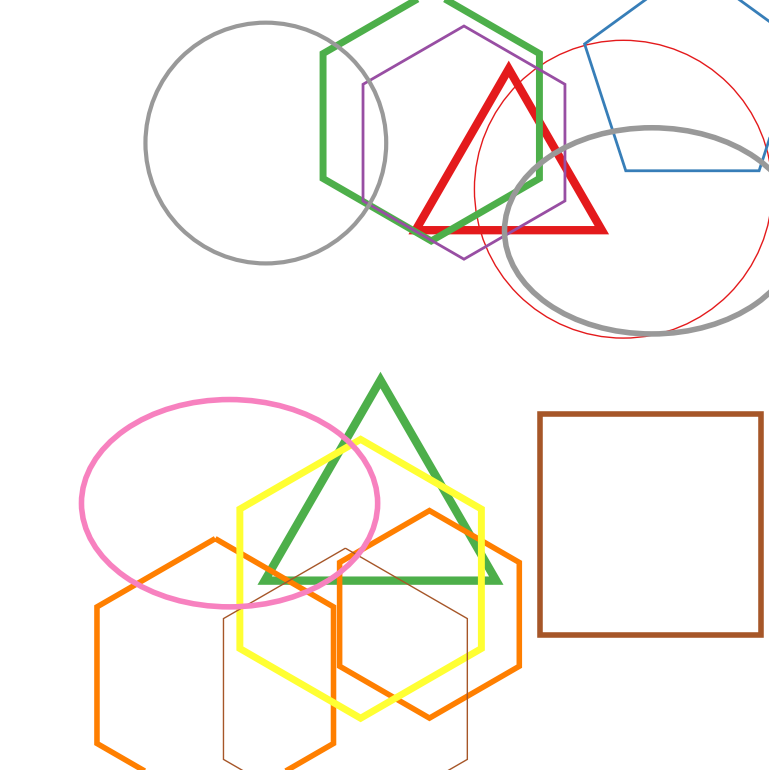[{"shape": "triangle", "thickness": 3, "radius": 0.7, "center": [0.661, 0.771]}, {"shape": "circle", "thickness": 0.5, "radius": 0.97, "center": [0.809, 0.754]}, {"shape": "pentagon", "thickness": 1, "radius": 0.74, "center": [0.899, 0.897]}, {"shape": "triangle", "thickness": 3, "radius": 0.87, "center": [0.494, 0.333]}, {"shape": "hexagon", "thickness": 2.5, "radius": 0.81, "center": [0.56, 0.849]}, {"shape": "hexagon", "thickness": 1, "radius": 0.76, "center": [0.603, 0.815]}, {"shape": "hexagon", "thickness": 2, "radius": 0.89, "center": [0.28, 0.123]}, {"shape": "hexagon", "thickness": 2, "radius": 0.67, "center": [0.558, 0.202]}, {"shape": "hexagon", "thickness": 2.5, "radius": 0.91, "center": [0.468, 0.248]}, {"shape": "square", "thickness": 2, "radius": 0.72, "center": [0.845, 0.319]}, {"shape": "hexagon", "thickness": 0.5, "radius": 0.91, "center": [0.449, 0.105]}, {"shape": "oval", "thickness": 2, "radius": 0.96, "center": [0.298, 0.346]}, {"shape": "oval", "thickness": 2, "radius": 0.96, "center": [0.846, 0.7]}, {"shape": "circle", "thickness": 1.5, "radius": 0.78, "center": [0.345, 0.814]}]